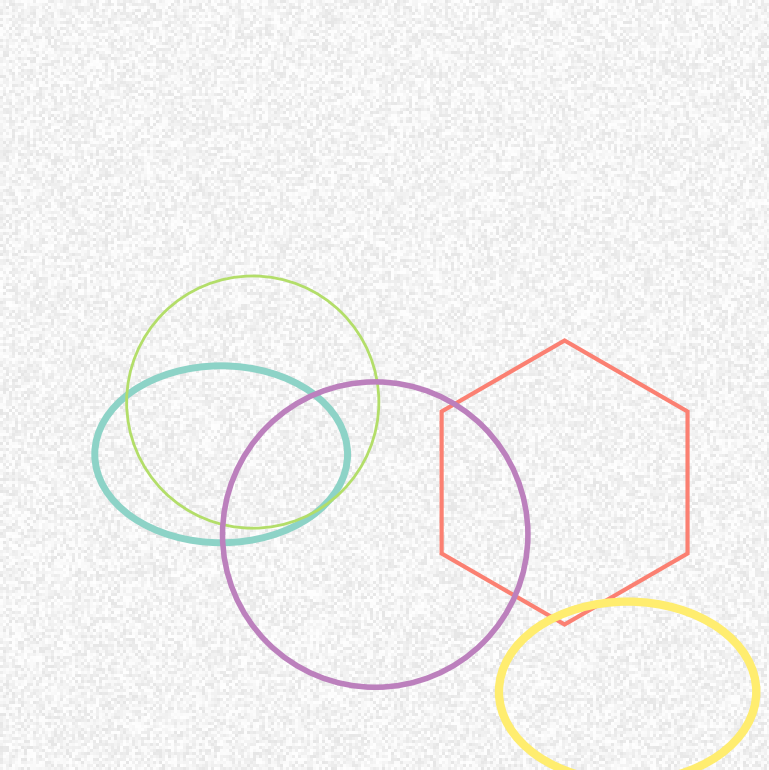[{"shape": "oval", "thickness": 2.5, "radius": 0.82, "center": [0.287, 0.41]}, {"shape": "hexagon", "thickness": 1.5, "radius": 0.92, "center": [0.733, 0.373]}, {"shape": "circle", "thickness": 1, "radius": 0.82, "center": [0.328, 0.478]}, {"shape": "circle", "thickness": 2, "radius": 0.99, "center": [0.487, 0.306]}, {"shape": "oval", "thickness": 3, "radius": 0.84, "center": [0.815, 0.102]}]